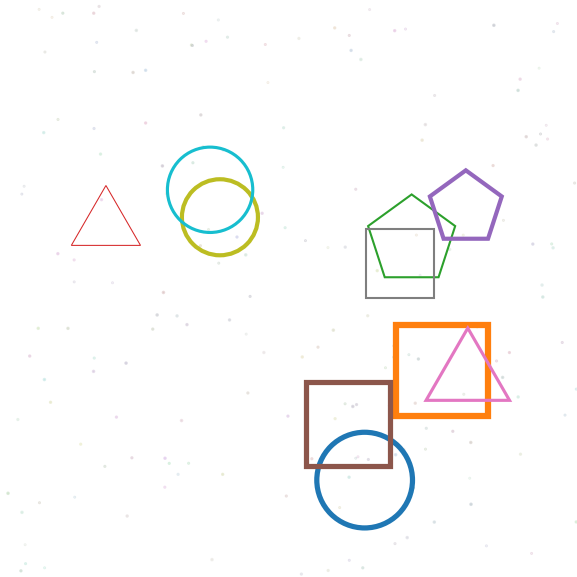[{"shape": "circle", "thickness": 2.5, "radius": 0.41, "center": [0.631, 0.168]}, {"shape": "square", "thickness": 3, "radius": 0.4, "center": [0.765, 0.358]}, {"shape": "pentagon", "thickness": 1, "radius": 0.4, "center": [0.713, 0.583]}, {"shape": "triangle", "thickness": 0.5, "radius": 0.35, "center": [0.183, 0.609]}, {"shape": "pentagon", "thickness": 2, "radius": 0.33, "center": [0.807, 0.639]}, {"shape": "square", "thickness": 2.5, "radius": 0.36, "center": [0.603, 0.265]}, {"shape": "triangle", "thickness": 1.5, "radius": 0.42, "center": [0.81, 0.348]}, {"shape": "square", "thickness": 1, "radius": 0.3, "center": [0.693, 0.543]}, {"shape": "circle", "thickness": 2, "radius": 0.33, "center": [0.381, 0.623]}, {"shape": "circle", "thickness": 1.5, "radius": 0.37, "center": [0.364, 0.67]}]